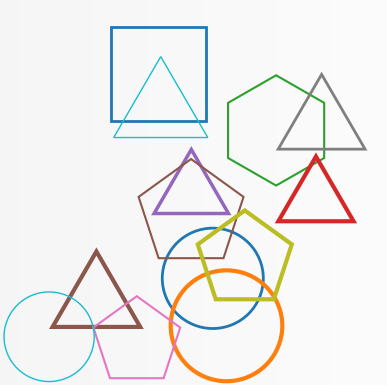[{"shape": "circle", "thickness": 2, "radius": 0.65, "center": [0.549, 0.277]}, {"shape": "square", "thickness": 2, "radius": 0.61, "center": [0.41, 0.808]}, {"shape": "circle", "thickness": 3, "radius": 0.72, "center": [0.585, 0.154]}, {"shape": "hexagon", "thickness": 1.5, "radius": 0.72, "center": [0.713, 0.661]}, {"shape": "triangle", "thickness": 3, "radius": 0.56, "center": [0.815, 0.481]}, {"shape": "triangle", "thickness": 2.5, "radius": 0.55, "center": [0.494, 0.501]}, {"shape": "triangle", "thickness": 3, "radius": 0.65, "center": [0.249, 0.216]}, {"shape": "pentagon", "thickness": 1.5, "radius": 0.71, "center": [0.493, 0.445]}, {"shape": "pentagon", "thickness": 1.5, "radius": 0.59, "center": [0.353, 0.113]}, {"shape": "triangle", "thickness": 2, "radius": 0.65, "center": [0.83, 0.677]}, {"shape": "pentagon", "thickness": 3, "radius": 0.64, "center": [0.632, 0.326]}, {"shape": "triangle", "thickness": 1, "radius": 0.7, "center": [0.415, 0.713]}, {"shape": "circle", "thickness": 1, "radius": 0.58, "center": [0.127, 0.125]}]